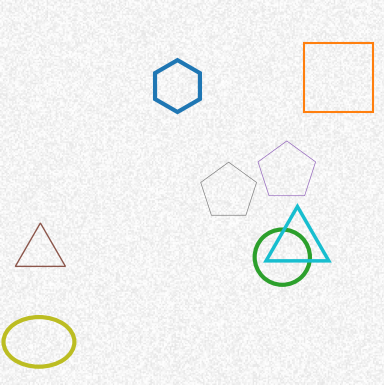[{"shape": "hexagon", "thickness": 3, "radius": 0.34, "center": [0.461, 0.776]}, {"shape": "square", "thickness": 1.5, "radius": 0.45, "center": [0.879, 0.799]}, {"shape": "circle", "thickness": 3, "radius": 0.36, "center": [0.733, 0.332]}, {"shape": "pentagon", "thickness": 0.5, "radius": 0.39, "center": [0.745, 0.555]}, {"shape": "triangle", "thickness": 1, "radius": 0.38, "center": [0.105, 0.346]}, {"shape": "pentagon", "thickness": 0.5, "radius": 0.38, "center": [0.594, 0.503]}, {"shape": "oval", "thickness": 3, "radius": 0.46, "center": [0.101, 0.112]}, {"shape": "triangle", "thickness": 2.5, "radius": 0.47, "center": [0.773, 0.369]}]